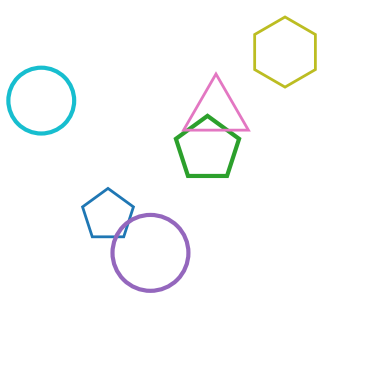[{"shape": "pentagon", "thickness": 2, "radius": 0.35, "center": [0.281, 0.441]}, {"shape": "pentagon", "thickness": 3, "radius": 0.43, "center": [0.539, 0.613]}, {"shape": "circle", "thickness": 3, "radius": 0.49, "center": [0.391, 0.343]}, {"shape": "triangle", "thickness": 2, "radius": 0.49, "center": [0.561, 0.711]}, {"shape": "hexagon", "thickness": 2, "radius": 0.46, "center": [0.74, 0.865]}, {"shape": "circle", "thickness": 3, "radius": 0.43, "center": [0.107, 0.739]}]